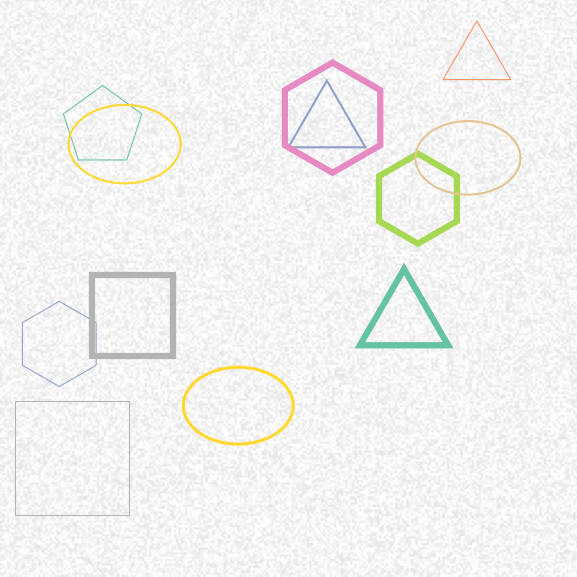[{"shape": "triangle", "thickness": 3, "radius": 0.44, "center": [0.7, 0.445]}, {"shape": "pentagon", "thickness": 0.5, "radius": 0.36, "center": [0.178, 0.78]}, {"shape": "triangle", "thickness": 0.5, "radius": 0.34, "center": [0.826, 0.895]}, {"shape": "triangle", "thickness": 1, "radius": 0.38, "center": [0.566, 0.783]}, {"shape": "hexagon", "thickness": 0.5, "radius": 0.37, "center": [0.103, 0.404]}, {"shape": "hexagon", "thickness": 3, "radius": 0.48, "center": [0.576, 0.795]}, {"shape": "hexagon", "thickness": 3, "radius": 0.39, "center": [0.724, 0.655]}, {"shape": "oval", "thickness": 1.5, "radius": 0.48, "center": [0.413, 0.297]}, {"shape": "oval", "thickness": 1, "radius": 0.49, "center": [0.216, 0.75]}, {"shape": "oval", "thickness": 1, "radius": 0.45, "center": [0.81, 0.726]}, {"shape": "square", "thickness": 0.5, "radius": 0.5, "center": [0.125, 0.206]}, {"shape": "square", "thickness": 3, "radius": 0.35, "center": [0.229, 0.453]}]